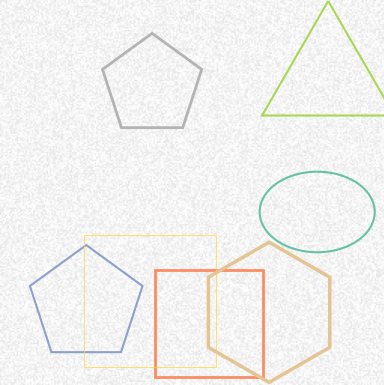[{"shape": "oval", "thickness": 1.5, "radius": 0.75, "center": [0.824, 0.449]}, {"shape": "square", "thickness": 2, "radius": 0.7, "center": [0.543, 0.159]}, {"shape": "pentagon", "thickness": 1.5, "radius": 0.77, "center": [0.224, 0.21]}, {"shape": "triangle", "thickness": 1.5, "radius": 0.99, "center": [0.852, 0.799]}, {"shape": "square", "thickness": 0.5, "radius": 0.86, "center": [0.391, 0.218]}, {"shape": "hexagon", "thickness": 2.5, "radius": 0.91, "center": [0.699, 0.189]}, {"shape": "pentagon", "thickness": 2, "radius": 0.68, "center": [0.395, 0.778]}]